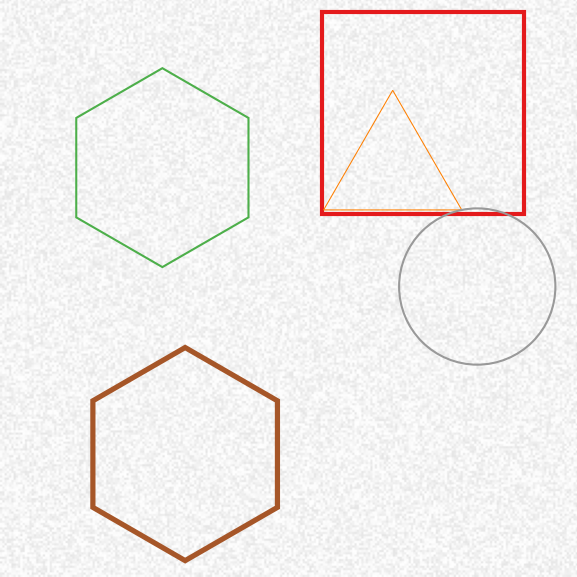[{"shape": "square", "thickness": 2, "radius": 0.87, "center": [0.733, 0.803]}, {"shape": "hexagon", "thickness": 1, "radius": 0.86, "center": [0.281, 0.709]}, {"shape": "triangle", "thickness": 0.5, "radius": 0.69, "center": [0.68, 0.705]}, {"shape": "hexagon", "thickness": 2.5, "radius": 0.92, "center": [0.321, 0.213]}, {"shape": "circle", "thickness": 1, "radius": 0.68, "center": [0.826, 0.503]}]